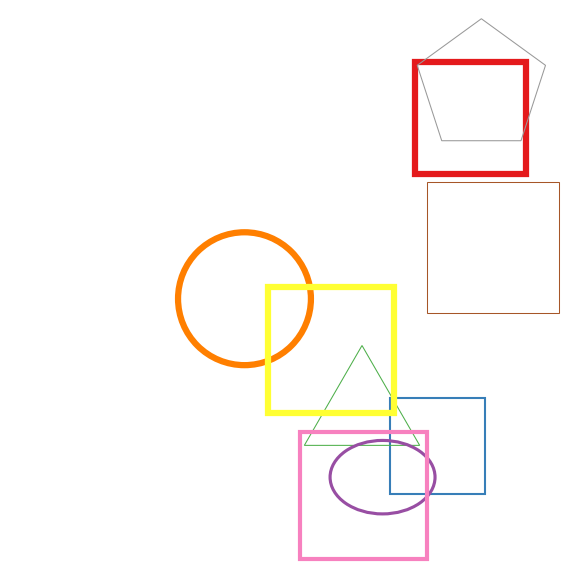[{"shape": "square", "thickness": 3, "radius": 0.48, "center": [0.815, 0.795]}, {"shape": "square", "thickness": 1, "radius": 0.41, "center": [0.758, 0.227]}, {"shape": "triangle", "thickness": 0.5, "radius": 0.58, "center": [0.627, 0.286]}, {"shape": "oval", "thickness": 1.5, "radius": 0.45, "center": [0.662, 0.173]}, {"shape": "circle", "thickness": 3, "radius": 0.58, "center": [0.423, 0.482]}, {"shape": "square", "thickness": 3, "radius": 0.54, "center": [0.573, 0.393]}, {"shape": "square", "thickness": 0.5, "radius": 0.57, "center": [0.854, 0.57]}, {"shape": "square", "thickness": 2, "radius": 0.55, "center": [0.629, 0.141]}, {"shape": "pentagon", "thickness": 0.5, "radius": 0.58, "center": [0.834, 0.85]}]